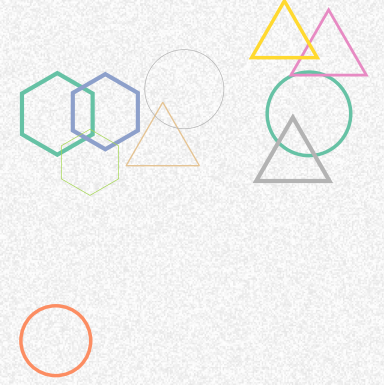[{"shape": "circle", "thickness": 2.5, "radius": 0.54, "center": [0.802, 0.704]}, {"shape": "hexagon", "thickness": 3, "radius": 0.53, "center": [0.149, 0.704]}, {"shape": "circle", "thickness": 2.5, "radius": 0.45, "center": [0.145, 0.115]}, {"shape": "hexagon", "thickness": 3, "radius": 0.49, "center": [0.274, 0.71]}, {"shape": "triangle", "thickness": 2, "radius": 0.57, "center": [0.854, 0.861]}, {"shape": "hexagon", "thickness": 0.5, "radius": 0.43, "center": [0.234, 0.578]}, {"shape": "triangle", "thickness": 2.5, "radius": 0.49, "center": [0.739, 0.899]}, {"shape": "triangle", "thickness": 1, "radius": 0.55, "center": [0.423, 0.625]}, {"shape": "circle", "thickness": 0.5, "radius": 0.51, "center": [0.479, 0.768]}, {"shape": "triangle", "thickness": 3, "radius": 0.55, "center": [0.761, 0.585]}]